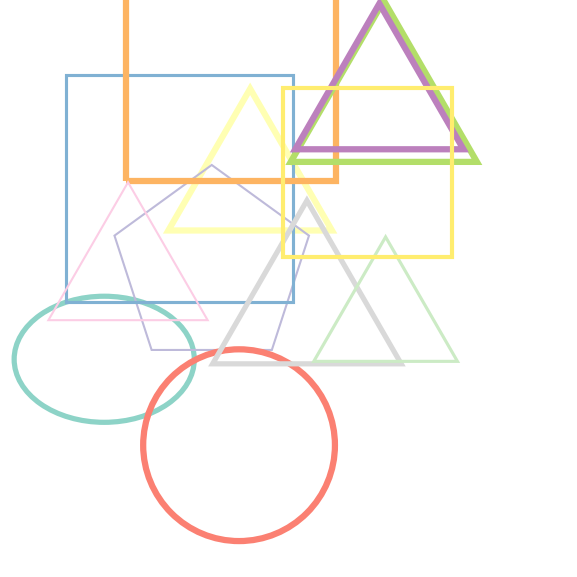[{"shape": "oval", "thickness": 2.5, "radius": 0.78, "center": [0.18, 0.377]}, {"shape": "triangle", "thickness": 3, "radius": 0.82, "center": [0.433, 0.682]}, {"shape": "pentagon", "thickness": 1, "radius": 0.89, "center": [0.367, 0.536]}, {"shape": "circle", "thickness": 3, "radius": 0.83, "center": [0.414, 0.228]}, {"shape": "square", "thickness": 1.5, "radius": 0.98, "center": [0.312, 0.673]}, {"shape": "square", "thickness": 3, "radius": 0.91, "center": [0.4, 0.867]}, {"shape": "triangle", "thickness": 3, "radius": 0.93, "center": [0.665, 0.812]}, {"shape": "triangle", "thickness": 1, "radius": 0.8, "center": [0.222, 0.524]}, {"shape": "triangle", "thickness": 2.5, "radius": 0.94, "center": [0.531, 0.463]}, {"shape": "triangle", "thickness": 3, "radius": 0.84, "center": [0.657, 0.825]}, {"shape": "triangle", "thickness": 1.5, "radius": 0.72, "center": [0.668, 0.445]}, {"shape": "square", "thickness": 2, "radius": 0.73, "center": [0.636, 0.701]}]